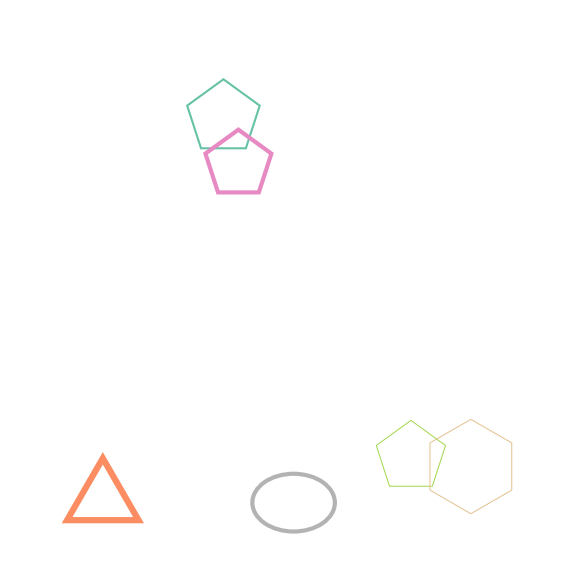[{"shape": "pentagon", "thickness": 1, "radius": 0.33, "center": [0.387, 0.796]}, {"shape": "triangle", "thickness": 3, "radius": 0.36, "center": [0.178, 0.134]}, {"shape": "pentagon", "thickness": 2, "radius": 0.3, "center": [0.413, 0.715]}, {"shape": "pentagon", "thickness": 0.5, "radius": 0.32, "center": [0.712, 0.208]}, {"shape": "hexagon", "thickness": 0.5, "radius": 0.41, "center": [0.815, 0.191]}, {"shape": "oval", "thickness": 2, "radius": 0.36, "center": [0.508, 0.129]}]